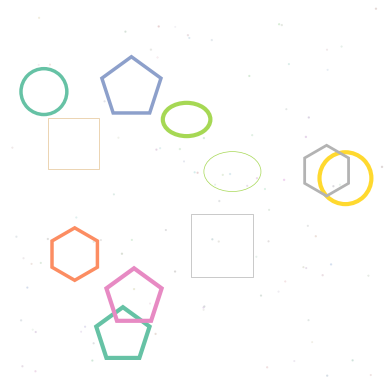[{"shape": "pentagon", "thickness": 3, "radius": 0.36, "center": [0.319, 0.129]}, {"shape": "circle", "thickness": 2.5, "radius": 0.3, "center": [0.114, 0.762]}, {"shape": "hexagon", "thickness": 2.5, "radius": 0.34, "center": [0.194, 0.34]}, {"shape": "pentagon", "thickness": 2.5, "radius": 0.4, "center": [0.341, 0.772]}, {"shape": "pentagon", "thickness": 3, "radius": 0.38, "center": [0.348, 0.228]}, {"shape": "oval", "thickness": 0.5, "radius": 0.37, "center": [0.604, 0.554]}, {"shape": "oval", "thickness": 3, "radius": 0.31, "center": [0.485, 0.69]}, {"shape": "circle", "thickness": 3, "radius": 0.34, "center": [0.897, 0.537]}, {"shape": "square", "thickness": 0.5, "radius": 0.33, "center": [0.191, 0.627]}, {"shape": "square", "thickness": 0.5, "radius": 0.41, "center": [0.577, 0.362]}, {"shape": "hexagon", "thickness": 2, "radius": 0.33, "center": [0.848, 0.557]}]